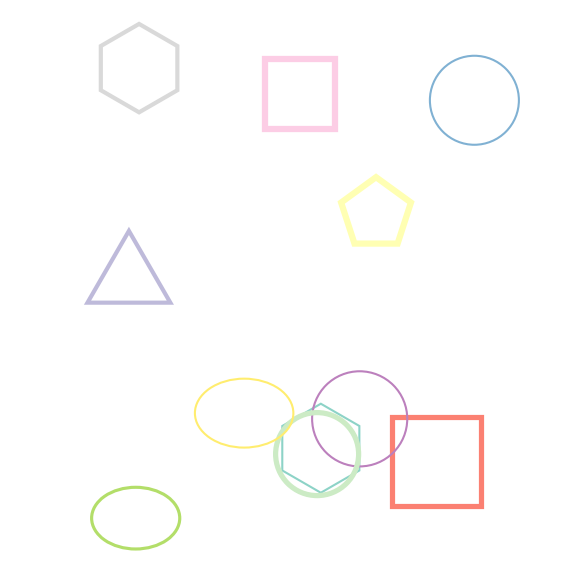[{"shape": "hexagon", "thickness": 1, "radius": 0.39, "center": [0.556, 0.223]}, {"shape": "pentagon", "thickness": 3, "radius": 0.32, "center": [0.651, 0.629]}, {"shape": "triangle", "thickness": 2, "radius": 0.41, "center": [0.223, 0.516]}, {"shape": "square", "thickness": 2.5, "radius": 0.38, "center": [0.756, 0.2]}, {"shape": "circle", "thickness": 1, "radius": 0.39, "center": [0.821, 0.826]}, {"shape": "oval", "thickness": 1.5, "radius": 0.38, "center": [0.235, 0.102]}, {"shape": "square", "thickness": 3, "radius": 0.3, "center": [0.519, 0.836]}, {"shape": "hexagon", "thickness": 2, "radius": 0.38, "center": [0.241, 0.881]}, {"shape": "circle", "thickness": 1, "radius": 0.41, "center": [0.623, 0.274]}, {"shape": "circle", "thickness": 2.5, "radius": 0.36, "center": [0.549, 0.213]}, {"shape": "oval", "thickness": 1, "radius": 0.43, "center": [0.423, 0.284]}]